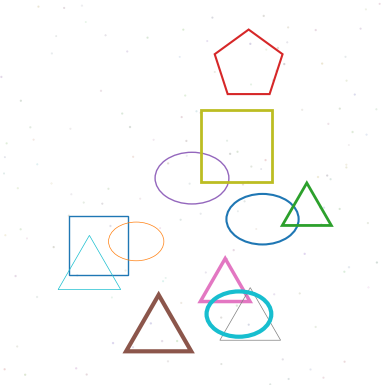[{"shape": "oval", "thickness": 1.5, "radius": 0.47, "center": [0.682, 0.431]}, {"shape": "square", "thickness": 1, "radius": 0.38, "center": [0.255, 0.362]}, {"shape": "oval", "thickness": 0.5, "radius": 0.36, "center": [0.354, 0.373]}, {"shape": "triangle", "thickness": 2, "radius": 0.37, "center": [0.797, 0.451]}, {"shape": "pentagon", "thickness": 1.5, "radius": 0.46, "center": [0.646, 0.831]}, {"shape": "oval", "thickness": 1, "radius": 0.48, "center": [0.499, 0.537]}, {"shape": "triangle", "thickness": 3, "radius": 0.49, "center": [0.412, 0.136]}, {"shape": "triangle", "thickness": 2.5, "radius": 0.37, "center": [0.585, 0.254]}, {"shape": "triangle", "thickness": 0.5, "radius": 0.46, "center": [0.65, 0.162]}, {"shape": "square", "thickness": 2, "radius": 0.46, "center": [0.614, 0.621]}, {"shape": "oval", "thickness": 3, "radius": 0.42, "center": [0.621, 0.184]}, {"shape": "triangle", "thickness": 0.5, "radius": 0.47, "center": [0.232, 0.295]}]